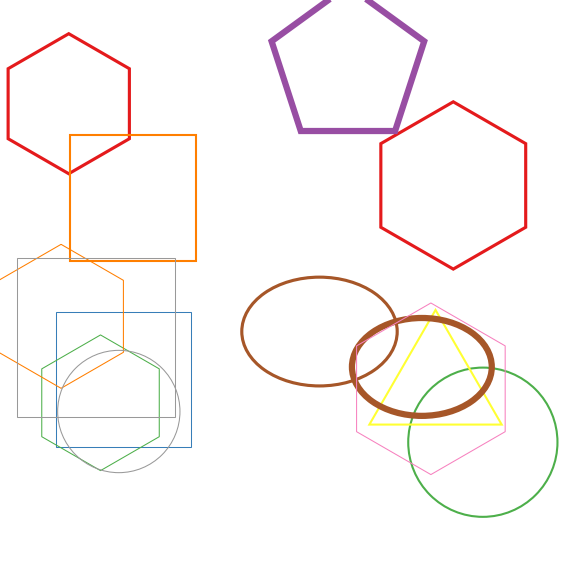[{"shape": "hexagon", "thickness": 1.5, "radius": 0.72, "center": [0.785, 0.678]}, {"shape": "hexagon", "thickness": 1.5, "radius": 0.61, "center": [0.119, 0.82]}, {"shape": "square", "thickness": 0.5, "radius": 0.58, "center": [0.214, 0.342]}, {"shape": "hexagon", "thickness": 0.5, "radius": 0.59, "center": [0.174, 0.302]}, {"shape": "circle", "thickness": 1, "radius": 0.65, "center": [0.836, 0.233]}, {"shape": "pentagon", "thickness": 3, "radius": 0.69, "center": [0.602, 0.885]}, {"shape": "square", "thickness": 1, "radius": 0.55, "center": [0.23, 0.657]}, {"shape": "hexagon", "thickness": 0.5, "radius": 0.62, "center": [0.106, 0.451]}, {"shape": "triangle", "thickness": 1, "radius": 0.66, "center": [0.754, 0.33]}, {"shape": "oval", "thickness": 1.5, "radius": 0.67, "center": [0.553, 0.425]}, {"shape": "oval", "thickness": 3, "radius": 0.61, "center": [0.73, 0.364]}, {"shape": "hexagon", "thickness": 0.5, "radius": 0.74, "center": [0.746, 0.326]}, {"shape": "square", "thickness": 0.5, "radius": 0.69, "center": [0.166, 0.415]}, {"shape": "circle", "thickness": 0.5, "radius": 0.53, "center": [0.206, 0.287]}]